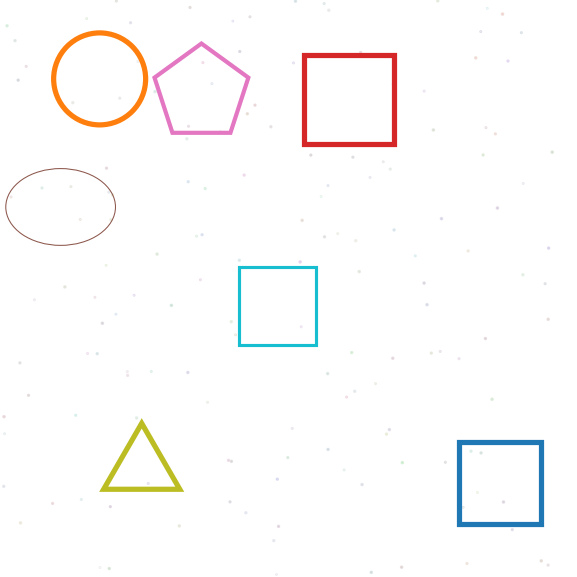[{"shape": "square", "thickness": 2.5, "radius": 0.36, "center": [0.866, 0.163]}, {"shape": "circle", "thickness": 2.5, "radius": 0.4, "center": [0.173, 0.863]}, {"shape": "square", "thickness": 2.5, "radius": 0.39, "center": [0.605, 0.827]}, {"shape": "oval", "thickness": 0.5, "radius": 0.47, "center": [0.105, 0.641]}, {"shape": "pentagon", "thickness": 2, "radius": 0.43, "center": [0.349, 0.838]}, {"shape": "triangle", "thickness": 2.5, "radius": 0.38, "center": [0.245, 0.19]}, {"shape": "square", "thickness": 1.5, "radius": 0.34, "center": [0.481, 0.469]}]